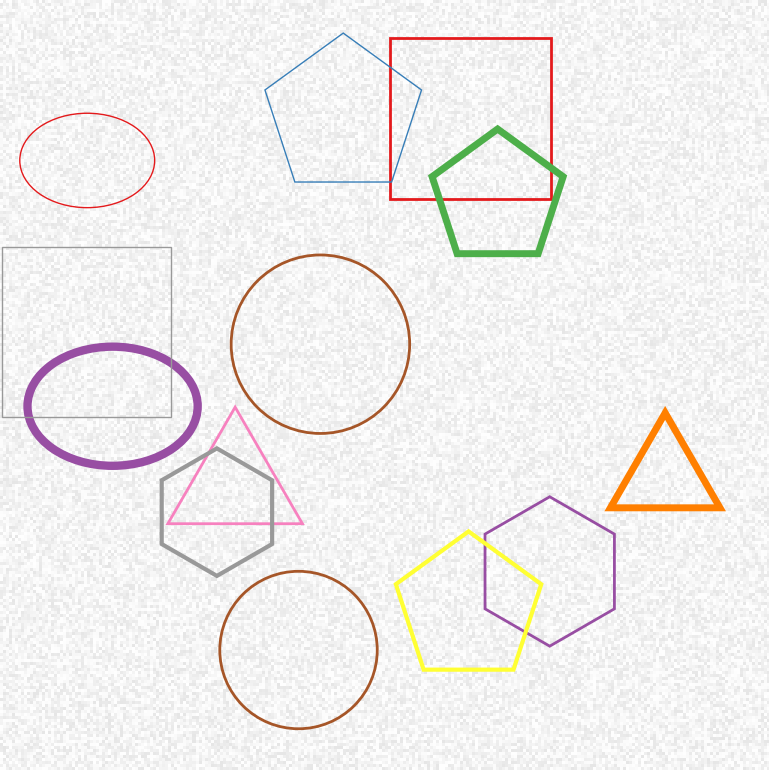[{"shape": "square", "thickness": 1, "radius": 0.52, "center": [0.61, 0.846]}, {"shape": "oval", "thickness": 0.5, "radius": 0.44, "center": [0.113, 0.792]}, {"shape": "pentagon", "thickness": 0.5, "radius": 0.53, "center": [0.446, 0.85]}, {"shape": "pentagon", "thickness": 2.5, "radius": 0.45, "center": [0.646, 0.743]}, {"shape": "oval", "thickness": 3, "radius": 0.55, "center": [0.146, 0.472]}, {"shape": "hexagon", "thickness": 1, "radius": 0.49, "center": [0.714, 0.258]}, {"shape": "triangle", "thickness": 2.5, "radius": 0.41, "center": [0.864, 0.382]}, {"shape": "pentagon", "thickness": 1.5, "radius": 0.5, "center": [0.609, 0.211]}, {"shape": "circle", "thickness": 1, "radius": 0.58, "center": [0.416, 0.553]}, {"shape": "circle", "thickness": 1, "radius": 0.51, "center": [0.388, 0.156]}, {"shape": "triangle", "thickness": 1, "radius": 0.5, "center": [0.305, 0.37]}, {"shape": "hexagon", "thickness": 1.5, "radius": 0.41, "center": [0.282, 0.335]}, {"shape": "square", "thickness": 0.5, "radius": 0.55, "center": [0.112, 0.569]}]